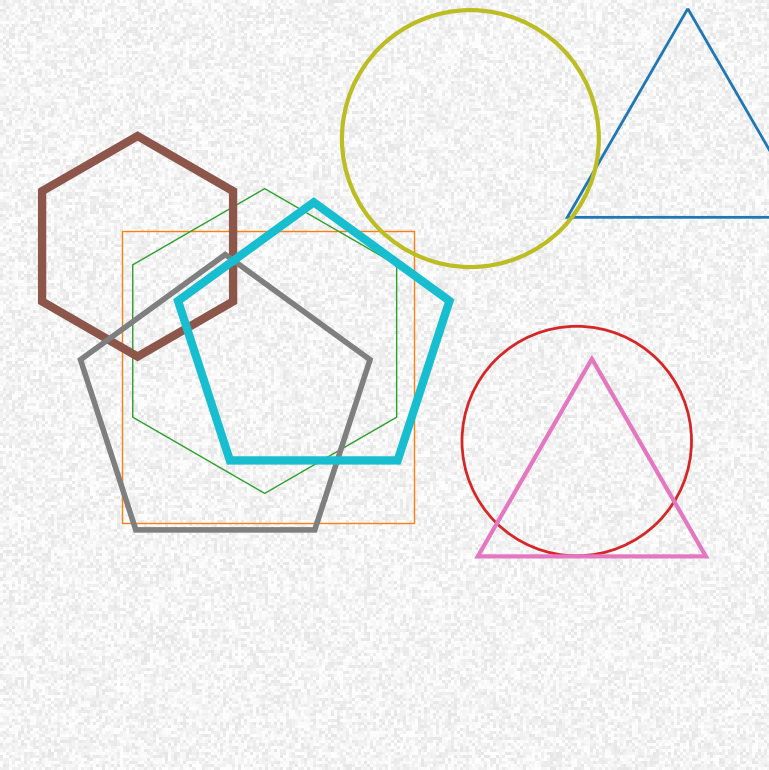[{"shape": "triangle", "thickness": 1, "radius": 0.9, "center": [0.893, 0.808]}, {"shape": "square", "thickness": 0.5, "radius": 0.95, "center": [0.349, 0.51]}, {"shape": "hexagon", "thickness": 0.5, "radius": 0.99, "center": [0.344, 0.557]}, {"shape": "circle", "thickness": 1, "radius": 0.75, "center": [0.749, 0.427]}, {"shape": "hexagon", "thickness": 3, "radius": 0.72, "center": [0.179, 0.68]}, {"shape": "triangle", "thickness": 1.5, "radius": 0.86, "center": [0.769, 0.363]}, {"shape": "pentagon", "thickness": 2, "radius": 0.99, "center": [0.293, 0.472]}, {"shape": "circle", "thickness": 1.5, "radius": 0.83, "center": [0.611, 0.82]}, {"shape": "pentagon", "thickness": 3, "radius": 0.93, "center": [0.407, 0.552]}]